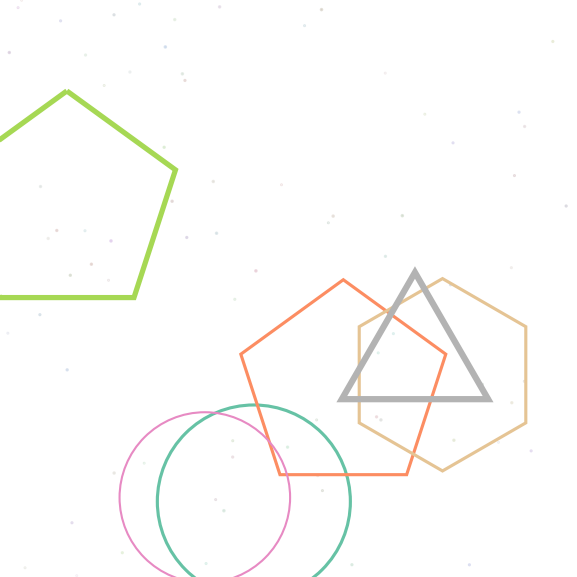[{"shape": "circle", "thickness": 1.5, "radius": 0.84, "center": [0.44, 0.131]}, {"shape": "pentagon", "thickness": 1.5, "radius": 0.93, "center": [0.594, 0.328]}, {"shape": "circle", "thickness": 1, "radius": 0.74, "center": [0.355, 0.138]}, {"shape": "pentagon", "thickness": 2.5, "radius": 0.99, "center": [0.116, 0.644]}, {"shape": "hexagon", "thickness": 1.5, "radius": 0.83, "center": [0.766, 0.35]}, {"shape": "triangle", "thickness": 3, "radius": 0.73, "center": [0.719, 0.381]}]